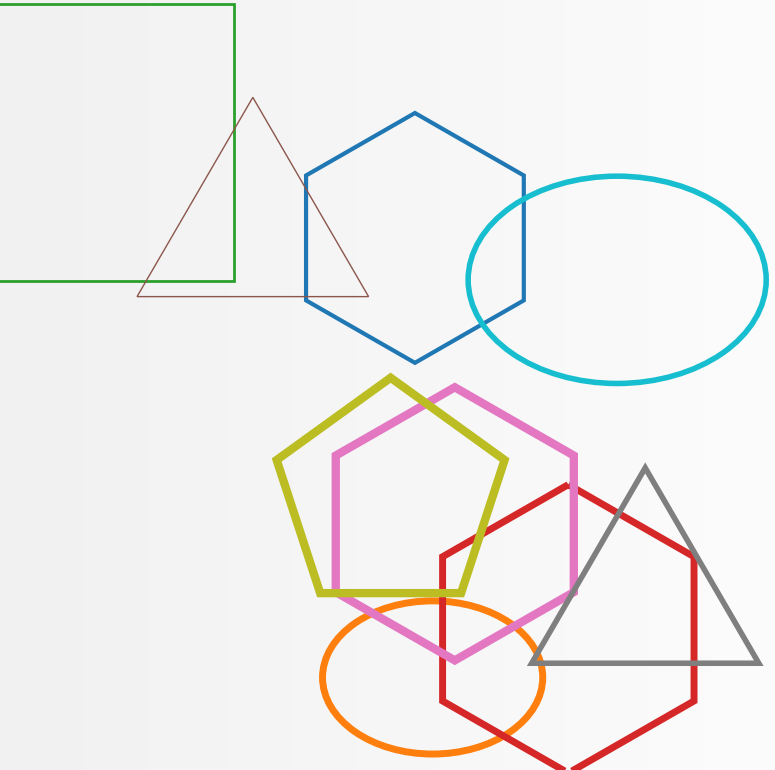[{"shape": "hexagon", "thickness": 1.5, "radius": 0.81, "center": [0.535, 0.691]}, {"shape": "oval", "thickness": 2.5, "radius": 0.71, "center": [0.558, 0.12]}, {"shape": "square", "thickness": 1, "radius": 0.9, "center": [0.122, 0.815]}, {"shape": "hexagon", "thickness": 2.5, "radius": 0.94, "center": [0.733, 0.183]}, {"shape": "triangle", "thickness": 0.5, "radius": 0.86, "center": [0.326, 0.701]}, {"shape": "hexagon", "thickness": 3, "radius": 0.89, "center": [0.587, 0.32]}, {"shape": "triangle", "thickness": 2, "radius": 0.85, "center": [0.833, 0.223]}, {"shape": "pentagon", "thickness": 3, "radius": 0.77, "center": [0.504, 0.355]}, {"shape": "oval", "thickness": 2, "radius": 0.96, "center": [0.796, 0.637]}]